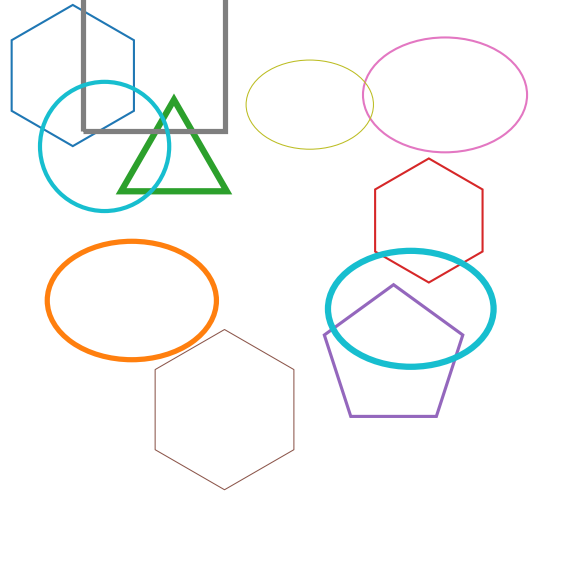[{"shape": "hexagon", "thickness": 1, "radius": 0.61, "center": [0.126, 0.868]}, {"shape": "oval", "thickness": 2.5, "radius": 0.73, "center": [0.228, 0.479]}, {"shape": "triangle", "thickness": 3, "radius": 0.53, "center": [0.301, 0.721]}, {"shape": "hexagon", "thickness": 1, "radius": 0.54, "center": [0.743, 0.617]}, {"shape": "pentagon", "thickness": 1.5, "radius": 0.63, "center": [0.681, 0.38]}, {"shape": "hexagon", "thickness": 0.5, "radius": 0.69, "center": [0.389, 0.29]}, {"shape": "oval", "thickness": 1, "radius": 0.71, "center": [0.771, 0.835]}, {"shape": "square", "thickness": 2.5, "radius": 0.61, "center": [0.266, 0.895]}, {"shape": "oval", "thickness": 0.5, "radius": 0.55, "center": [0.536, 0.818]}, {"shape": "oval", "thickness": 3, "radius": 0.72, "center": [0.711, 0.464]}, {"shape": "circle", "thickness": 2, "radius": 0.56, "center": [0.181, 0.746]}]